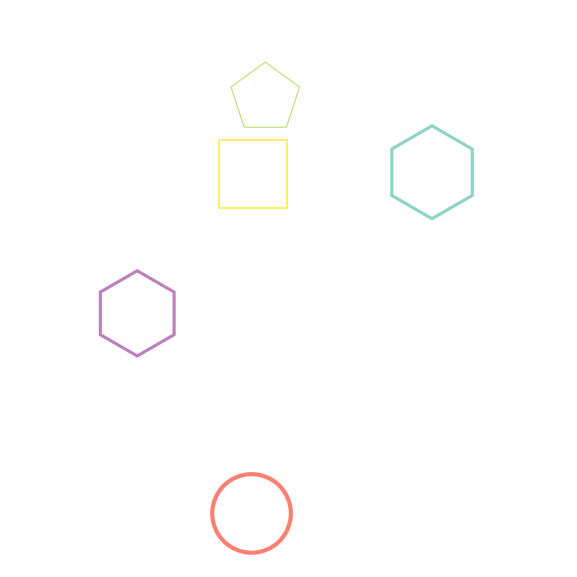[{"shape": "hexagon", "thickness": 1.5, "radius": 0.4, "center": [0.748, 0.701]}, {"shape": "circle", "thickness": 2, "radius": 0.34, "center": [0.436, 0.11]}, {"shape": "pentagon", "thickness": 0.5, "radius": 0.31, "center": [0.459, 0.829]}, {"shape": "hexagon", "thickness": 1.5, "radius": 0.37, "center": [0.238, 0.456]}, {"shape": "square", "thickness": 1, "radius": 0.29, "center": [0.438, 0.697]}]